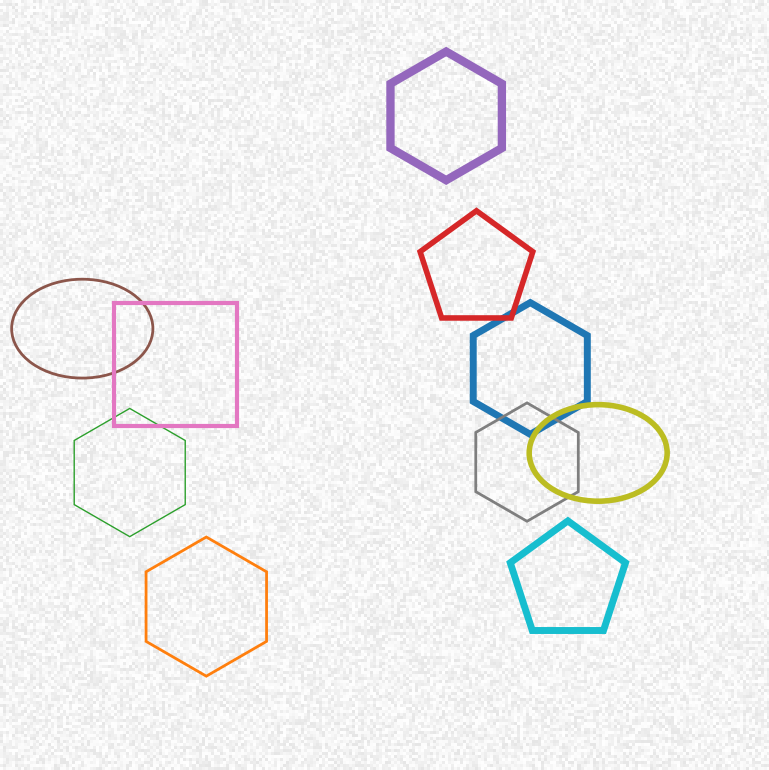[{"shape": "hexagon", "thickness": 2.5, "radius": 0.43, "center": [0.689, 0.521]}, {"shape": "hexagon", "thickness": 1, "radius": 0.45, "center": [0.268, 0.212]}, {"shape": "hexagon", "thickness": 0.5, "radius": 0.42, "center": [0.168, 0.386]}, {"shape": "pentagon", "thickness": 2, "radius": 0.38, "center": [0.619, 0.649]}, {"shape": "hexagon", "thickness": 3, "radius": 0.42, "center": [0.579, 0.85]}, {"shape": "oval", "thickness": 1, "radius": 0.46, "center": [0.107, 0.573]}, {"shape": "square", "thickness": 1.5, "radius": 0.4, "center": [0.228, 0.526]}, {"shape": "hexagon", "thickness": 1, "radius": 0.38, "center": [0.684, 0.4]}, {"shape": "oval", "thickness": 2, "radius": 0.45, "center": [0.777, 0.412]}, {"shape": "pentagon", "thickness": 2.5, "radius": 0.39, "center": [0.738, 0.245]}]